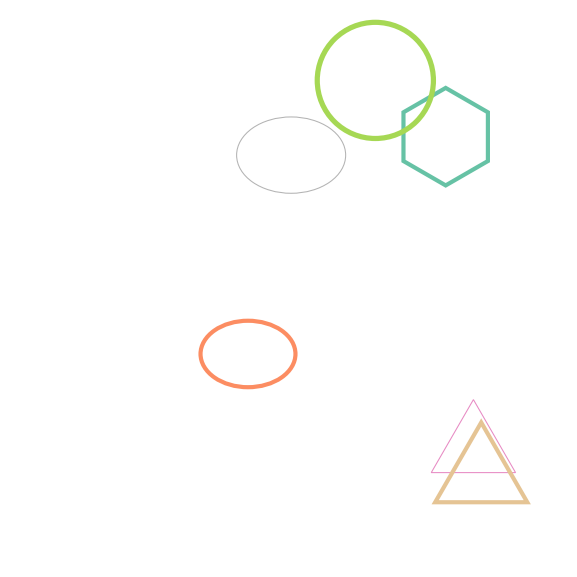[{"shape": "hexagon", "thickness": 2, "radius": 0.42, "center": [0.772, 0.762]}, {"shape": "oval", "thickness": 2, "radius": 0.41, "center": [0.429, 0.386]}, {"shape": "triangle", "thickness": 0.5, "radius": 0.42, "center": [0.82, 0.223]}, {"shape": "circle", "thickness": 2.5, "radius": 0.5, "center": [0.65, 0.86]}, {"shape": "triangle", "thickness": 2, "radius": 0.46, "center": [0.833, 0.175]}, {"shape": "oval", "thickness": 0.5, "radius": 0.47, "center": [0.504, 0.731]}]